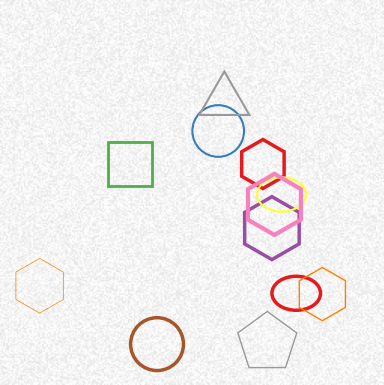[{"shape": "oval", "thickness": 2.5, "radius": 0.32, "center": [0.769, 0.238]}, {"shape": "hexagon", "thickness": 2.5, "radius": 0.32, "center": [0.683, 0.574]}, {"shape": "circle", "thickness": 1.5, "radius": 0.34, "center": [0.567, 0.66]}, {"shape": "square", "thickness": 2, "radius": 0.29, "center": [0.337, 0.574]}, {"shape": "hexagon", "thickness": 2.5, "radius": 0.41, "center": [0.706, 0.407]}, {"shape": "hexagon", "thickness": 1, "radius": 0.35, "center": [0.837, 0.236]}, {"shape": "hexagon", "thickness": 0.5, "radius": 0.36, "center": [0.103, 0.258]}, {"shape": "oval", "thickness": 1.5, "radius": 0.32, "center": [0.731, 0.495]}, {"shape": "circle", "thickness": 2.5, "radius": 0.34, "center": [0.408, 0.106]}, {"shape": "hexagon", "thickness": 3, "radius": 0.4, "center": [0.713, 0.469]}, {"shape": "pentagon", "thickness": 1, "radius": 0.4, "center": [0.694, 0.11]}, {"shape": "triangle", "thickness": 1.5, "radius": 0.38, "center": [0.583, 0.739]}]